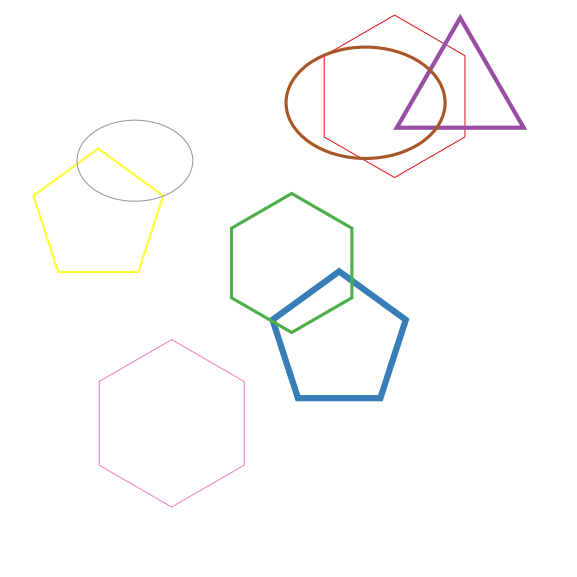[{"shape": "hexagon", "thickness": 0.5, "radius": 0.7, "center": [0.683, 0.832]}, {"shape": "pentagon", "thickness": 3, "radius": 0.61, "center": [0.587, 0.408]}, {"shape": "hexagon", "thickness": 1.5, "radius": 0.6, "center": [0.505, 0.544]}, {"shape": "triangle", "thickness": 2, "radius": 0.63, "center": [0.797, 0.841]}, {"shape": "pentagon", "thickness": 1, "radius": 0.59, "center": [0.17, 0.624]}, {"shape": "oval", "thickness": 1.5, "radius": 0.69, "center": [0.633, 0.821]}, {"shape": "hexagon", "thickness": 0.5, "radius": 0.72, "center": [0.297, 0.266]}, {"shape": "oval", "thickness": 0.5, "radius": 0.5, "center": [0.234, 0.721]}]